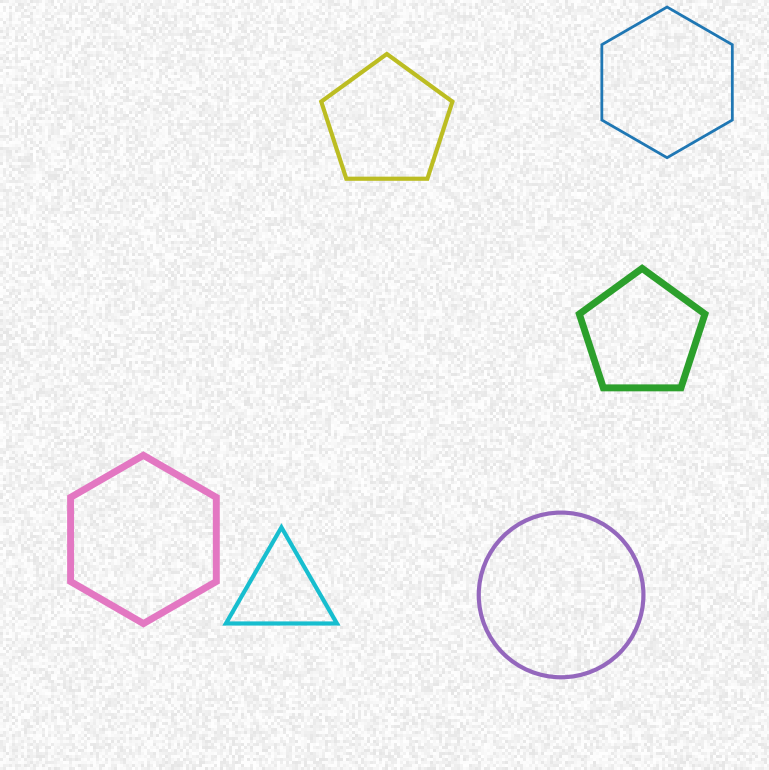[{"shape": "hexagon", "thickness": 1, "radius": 0.49, "center": [0.866, 0.893]}, {"shape": "pentagon", "thickness": 2.5, "radius": 0.43, "center": [0.834, 0.566]}, {"shape": "circle", "thickness": 1.5, "radius": 0.53, "center": [0.729, 0.227]}, {"shape": "hexagon", "thickness": 2.5, "radius": 0.55, "center": [0.186, 0.299]}, {"shape": "pentagon", "thickness": 1.5, "radius": 0.45, "center": [0.502, 0.84]}, {"shape": "triangle", "thickness": 1.5, "radius": 0.42, "center": [0.365, 0.232]}]